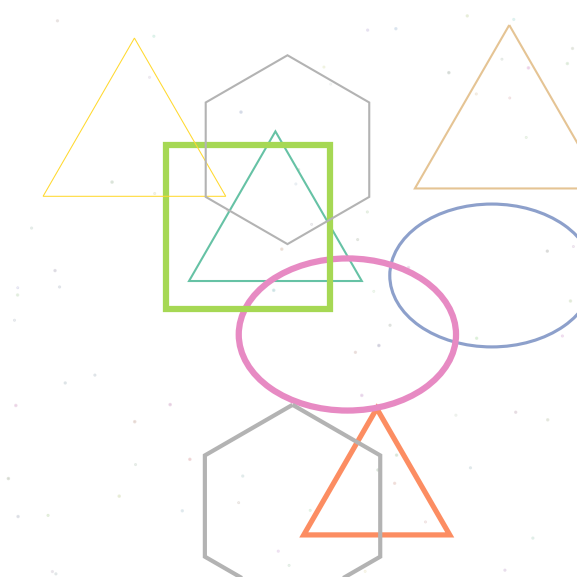[{"shape": "triangle", "thickness": 1, "radius": 0.86, "center": [0.477, 0.599]}, {"shape": "triangle", "thickness": 2.5, "radius": 0.73, "center": [0.652, 0.146]}, {"shape": "oval", "thickness": 1.5, "radius": 0.88, "center": [0.852, 0.522]}, {"shape": "oval", "thickness": 3, "radius": 0.94, "center": [0.602, 0.42]}, {"shape": "square", "thickness": 3, "radius": 0.71, "center": [0.43, 0.606]}, {"shape": "triangle", "thickness": 0.5, "radius": 0.91, "center": [0.233, 0.751]}, {"shape": "triangle", "thickness": 1, "radius": 0.94, "center": [0.882, 0.767]}, {"shape": "hexagon", "thickness": 2, "radius": 0.88, "center": [0.507, 0.123]}, {"shape": "hexagon", "thickness": 1, "radius": 0.82, "center": [0.498, 0.74]}]